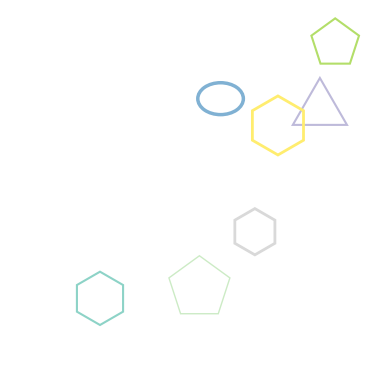[{"shape": "hexagon", "thickness": 1.5, "radius": 0.35, "center": [0.26, 0.225]}, {"shape": "triangle", "thickness": 1.5, "radius": 0.41, "center": [0.831, 0.716]}, {"shape": "oval", "thickness": 2.5, "radius": 0.3, "center": [0.573, 0.744]}, {"shape": "pentagon", "thickness": 1.5, "radius": 0.33, "center": [0.871, 0.887]}, {"shape": "hexagon", "thickness": 2, "radius": 0.3, "center": [0.662, 0.398]}, {"shape": "pentagon", "thickness": 1, "radius": 0.42, "center": [0.518, 0.252]}, {"shape": "hexagon", "thickness": 2, "radius": 0.38, "center": [0.722, 0.674]}]